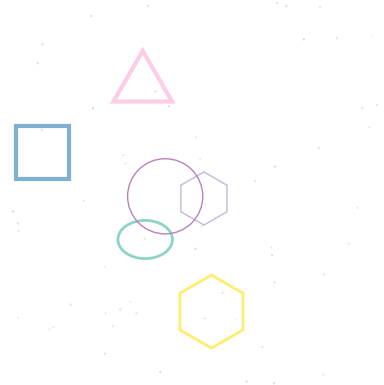[{"shape": "oval", "thickness": 2, "radius": 0.35, "center": [0.377, 0.378]}, {"shape": "hexagon", "thickness": 1, "radius": 0.35, "center": [0.53, 0.484]}, {"shape": "square", "thickness": 3, "radius": 0.35, "center": [0.11, 0.604]}, {"shape": "triangle", "thickness": 3, "radius": 0.44, "center": [0.371, 0.78]}, {"shape": "circle", "thickness": 1, "radius": 0.49, "center": [0.429, 0.49]}, {"shape": "hexagon", "thickness": 2, "radius": 0.47, "center": [0.549, 0.191]}]